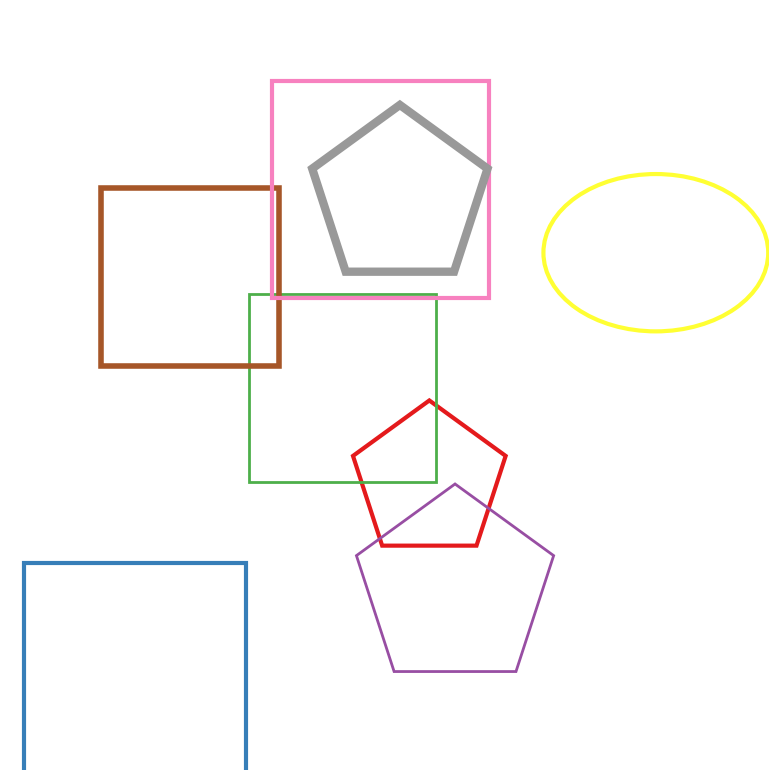[{"shape": "pentagon", "thickness": 1.5, "radius": 0.52, "center": [0.558, 0.376]}, {"shape": "square", "thickness": 1.5, "radius": 0.72, "center": [0.176, 0.125]}, {"shape": "square", "thickness": 1, "radius": 0.61, "center": [0.445, 0.496]}, {"shape": "pentagon", "thickness": 1, "radius": 0.67, "center": [0.591, 0.237]}, {"shape": "oval", "thickness": 1.5, "radius": 0.73, "center": [0.852, 0.672]}, {"shape": "square", "thickness": 2, "radius": 0.58, "center": [0.247, 0.641]}, {"shape": "square", "thickness": 1.5, "radius": 0.71, "center": [0.494, 0.754]}, {"shape": "pentagon", "thickness": 3, "radius": 0.6, "center": [0.519, 0.744]}]